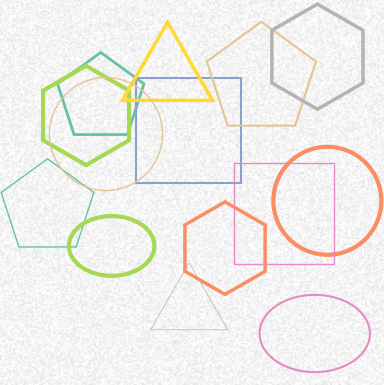[{"shape": "pentagon", "thickness": 2, "radius": 0.59, "center": [0.262, 0.746]}, {"shape": "pentagon", "thickness": 1, "radius": 0.63, "center": [0.123, 0.461]}, {"shape": "circle", "thickness": 3, "radius": 0.7, "center": [0.85, 0.478]}, {"shape": "hexagon", "thickness": 2.5, "radius": 0.6, "center": [0.584, 0.356]}, {"shape": "square", "thickness": 1.5, "radius": 0.68, "center": [0.489, 0.661]}, {"shape": "oval", "thickness": 1.5, "radius": 0.72, "center": [0.817, 0.134]}, {"shape": "square", "thickness": 1, "radius": 0.65, "center": [0.737, 0.446]}, {"shape": "hexagon", "thickness": 3, "radius": 0.64, "center": [0.224, 0.7]}, {"shape": "oval", "thickness": 3, "radius": 0.55, "center": [0.29, 0.361]}, {"shape": "triangle", "thickness": 2.5, "radius": 0.68, "center": [0.435, 0.807]}, {"shape": "circle", "thickness": 1, "radius": 0.73, "center": [0.275, 0.652]}, {"shape": "pentagon", "thickness": 1.5, "radius": 0.75, "center": [0.679, 0.794]}, {"shape": "triangle", "thickness": 0.5, "radius": 0.58, "center": [0.491, 0.201]}, {"shape": "hexagon", "thickness": 2.5, "radius": 0.68, "center": [0.825, 0.853]}]